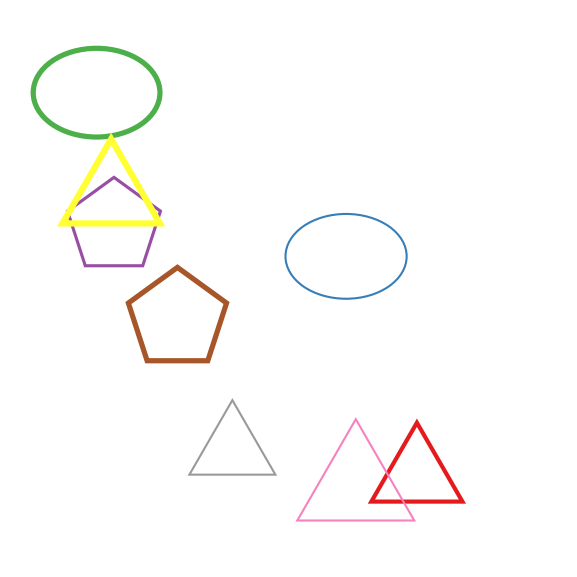[{"shape": "triangle", "thickness": 2, "radius": 0.46, "center": [0.722, 0.176]}, {"shape": "oval", "thickness": 1, "radius": 0.52, "center": [0.599, 0.555]}, {"shape": "oval", "thickness": 2.5, "radius": 0.55, "center": [0.167, 0.839]}, {"shape": "pentagon", "thickness": 1.5, "radius": 0.42, "center": [0.197, 0.607]}, {"shape": "triangle", "thickness": 3, "radius": 0.49, "center": [0.193, 0.661]}, {"shape": "pentagon", "thickness": 2.5, "radius": 0.45, "center": [0.307, 0.447]}, {"shape": "triangle", "thickness": 1, "radius": 0.58, "center": [0.616, 0.156]}, {"shape": "triangle", "thickness": 1, "radius": 0.43, "center": [0.402, 0.22]}]